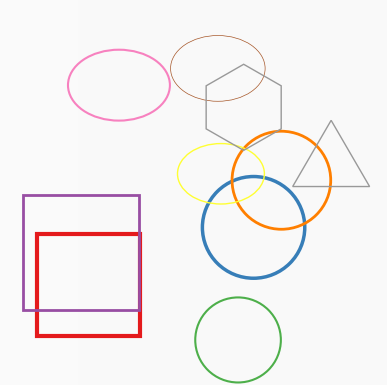[{"shape": "square", "thickness": 3, "radius": 0.66, "center": [0.229, 0.26]}, {"shape": "circle", "thickness": 2.5, "radius": 0.66, "center": [0.654, 0.409]}, {"shape": "circle", "thickness": 1.5, "radius": 0.55, "center": [0.614, 0.117]}, {"shape": "square", "thickness": 2, "radius": 0.74, "center": [0.209, 0.345]}, {"shape": "circle", "thickness": 2, "radius": 0.64, "center": [0.726, 0.532]}, {"shape": "oval", "thickness": 1, "radius": 0.56, "center": [0.57, 0.549]}, {"shape": "oval", "thickness": 0.5, "radius": 0.61, "center": [0.562, 0.822]}, {"shape": "oval", "thickness": 1.5, "radius": 0.66, "center": [0.307, 0.779]}, {"shape": "hexagon", "thickness": 1, "radius": 0.56, "center": [0.629, 0.721]}, {"shape": "triangle", "thickness": 1, "radius": 0.57, "center": [0.855, 0.573]}]